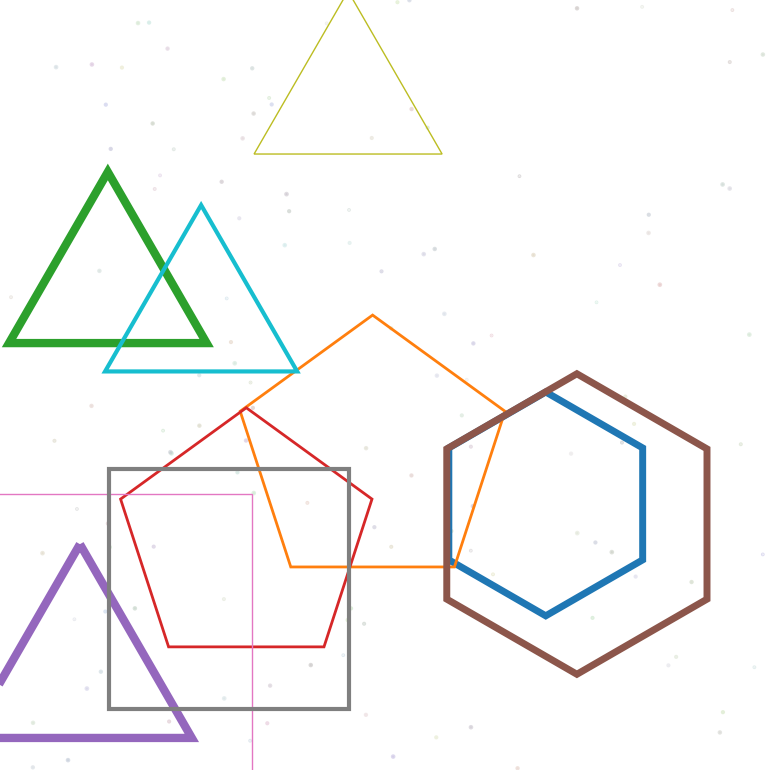[{"shape": "hexagon", "thickness": 2.5, "radius": 0.73, "center": [0.709, 0.346]}, {"shape": "pentagon", "thickness": 1, "radius": 0.9, "center": [0.484, 0.41]}, {"shape": "triangle", "thickness": 3, "radius": 0.74, "center": [0.14, 0.629]}, {"shape": "pentagon", "thickness": 1, "radius": 0.86, "center": [0.32, 0.299]}, {"shape": "triangle", "thickness": 3, "radius": 0.84, "center": [0.104, 0.126]}, {"shape": "hexagon", "thickness": 2.5, "radius": 0.98, "center": [0.749, 0.319]}, {"shape": "square", "thickness": 0.5, "radius": 0.93, "center": [0.14, 0.172]}, {"shape": "square", "thickness": 1.5, "radius": 0.78, "center": [0.297, 0.235]}, {"shape": "triangle", "thickness": 0.5, "radius": 0.7, "center": [0.452, 0.87]}, {"shape": "triangle", "thickness": 1.5, "radius": 0.72, "center": [0.261, 0.59]}]